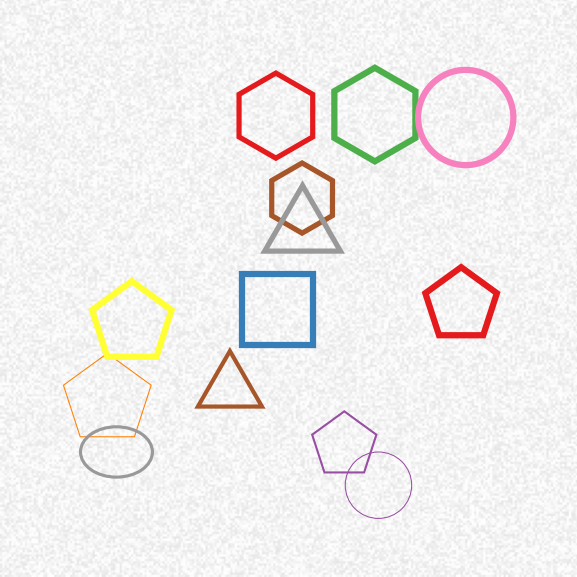[{"shape": "hexagon", "thickness": 2.5, "radius": 0.37, "center": [0.478, 0.799]}, {"shape": "pentagon", "thickness": 3, "radius": 0.33, "center": [0.798, 0.471]}, {"shape": "square", "thickness": 3, "radius": 0.31, "center": [0.48, 0.464]}, {"shape": "hexagon", "thickness": 3, "radius": 0.41, "center": [0.649, 0.801]}, {"shape": "pentagon", "thickness": 1, "radius": 0.29, "center": [0.596, 0.228]}, {"shape": "circle", "thickness": 0.5, "radius": 0.29, "center": [0.655, 0.159]}, {"shape": "pentagon", "thickness": 0.5, "radius": 0.4, "center": [0.186, 0.307]}, {"shape": "pentagon", "thickness": 3, "radius": 0.36, "center": [0.228, 0.44]}, {"shape": "hexagon", "thickness": 2.5, "radius": 0.3, "center": [0.523, 0.656]}, {"shape": "triangle", "thickness": 2, "radius": 0.32, "center": [0.398, 0.327]}, {"shape": "circle", "thickness": 3, "radius": 0.41, "center": [0.806, 0.796]}, {"shape": "oval", "thickness": 1.5, "radius": 0.31, "center": [0.202, 0.217]}, {"shape": "triangle", "thickness": 2.5, "radius": 0.38, "center": [0.524, 0.602]}]